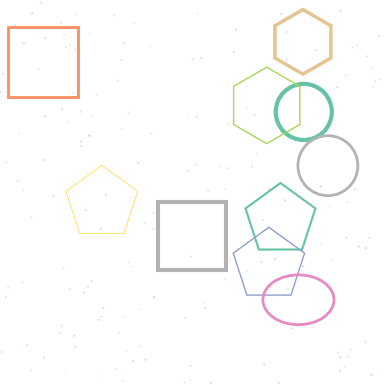[{"shape": "pentagon", "thickness": 1.5, "radius": 0.48, "center": [0.728, 0.429]}, {"shape": "circle", "thickness": 3, "radius": 0.36, "center": [0.789, 0.709]}, {"shape": "square", "thickness": 2, "radius": 0.46, "center": [0.111, 0.84]}, {"shape": "pentagon", "thickness": 1, "radius": 0.49, "center": [0.698, 0.312]}, {"shape": "oval", "thickness": 2, "radius": 0.46, "center": [0.775, 0.221]}, {"shape": "hexagon", "thickness": 1, "radius": 0.5, "center": [0.693, 0.726]}, {"shape": "pentagon", "thickness": 0.5, "radius": 0.49, "center": [0.265, 0.473]}, {"shape": "hexagon", "thickness": 2.5, "radius": 0.42, "center": [0.787, 0.891]}, {"shape": "square", "thickness": 3, "radius": 0.44, "center": [0.499, 0.387]}, {"shape": "circle", "thickness": 2, "radius": 0.39, "center": [0.852, 0.57]}]